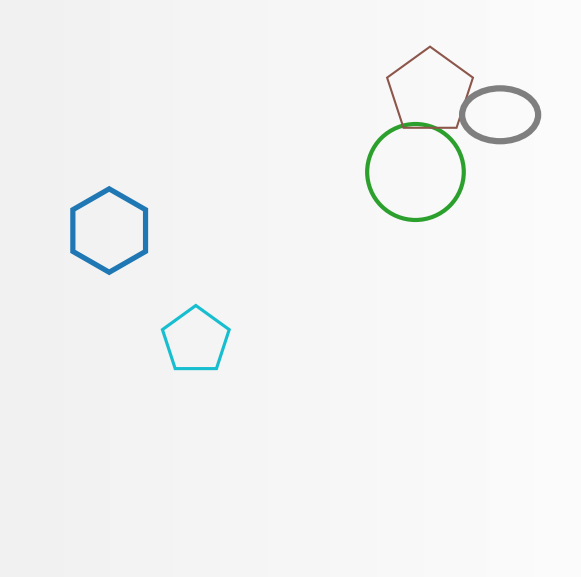[{"shape": "hexagon", "thickness": 2.5, "radius": 0.36, "center": [0.188, 0.6]}, {"shape": "circle", "thickness": 2, "radius": 0.42, "center": [0.715, 0.701]}, {"shape": "pentagon", "thickness": 1, "radius": 0.39, "center": [0.74, 0.841]}, {"shape": "oval", "thickness": 3, "radius": 0.33, "center": [0.86, 0.8]}, {"shape": "pentagon", "thickness": 1.5, "radius": 0.3, "center": [0.337, 0.41]}]